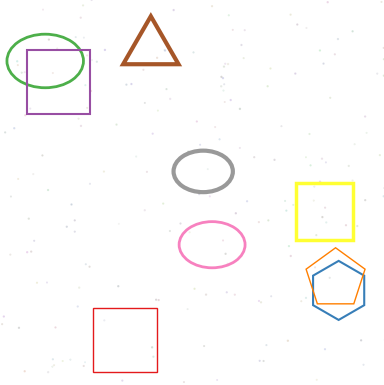[{"shape": "square", "thickness": 1, "radius": 0.42, "center": [0.324, 0.117]}, {"shape": "hexagon", "thickness": 1.5, "radius": 0.38, "center": [0.88, 0.246]}, {"shape": "oval", "thickness": 2, "radius": 0.5, "center": [0.117, 0.842]}, {"shape": "square", "thickness": 1.5, "radius": 0.41, "center": [0.152, 0.787]}, {"shape": "pentagon", "thickness": 1, "radius": 0.4, "center": [0.872, 0.276]}, {"shape": "square", "thickness": 2.5, "radius": 0.37, "center": [0.844, 0.45]}, {"shape": "triangle", "thickness": 3, "radius": 0.42, "center": [0.392, 0.875]}, {"shape": "oval", "thickness": 2, "radius": 0.43, "center": [0.551, 0.364]}, {"shape": "oval", "thickness": 3, "radius": 0.39, "center": [0.528, 0.555]}]